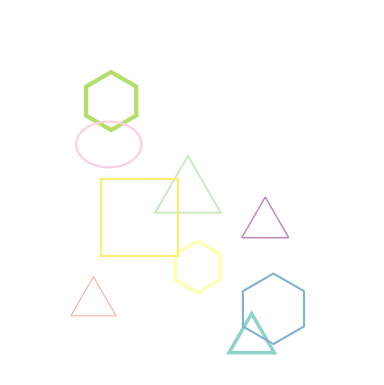[{"shape": "triangle", "thickness": 2.5, "radius": 0.34, "center": [0.654, 0.118]}, {"shape": "hexagon", "thickness": 2.5, "radius": 0.33, "center": [0.514, 0.306]}, {"shape": "triangle", "thickness": 0.5, "radius": 0.34, "center": [0.243, 0.213]}, {"shape": "hexagon", "thickness": 1.5, "radius": 0.46, "center": [0.71, 0.198]}, {"shape": "hexagon", "thickness": 3, "radius": 0.38, "center": [0.289, 0.737]}, {"shape": "oval", "thickness": 1.5, "radius": 0.42, "center": [0.283, 0.625]}, {"shape": "triangle", "thickness": 1, "radius": 0.35, "center": [0.689, 0.418]}, {"shape": "triangle", "thickness": 1.5, "radius": 0.49, "center": [0.488, 0.497]}, {"shape": "square", "thickness": 1.5, "radius": 0.5, "center": [0.362, 0.435]}]